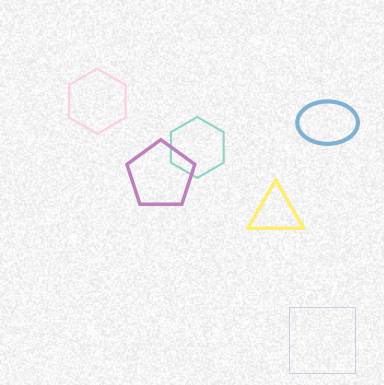[{"shape": "hexagon", "thickness": 1.5, "radius": 0.4, "center": [0.512, 0.617]}, {"shape": "square", "thickness": 0.5, "radius": 0.43, "center": [0.837, 0.116]}, {"shape": "oval", "thickness": 3, "radius": 0.39, "center": [0.851, 0.681]}, {"shape": "hexagon", "thickness": 1.5, "radius": 0.42, "center": [0.253, 0.737]}, {"shape": "pentagon", "thickness": 2.5, "radius": 0.46, "center": [0.418, 0.544]}, {"shape": "triangle", "thickness": 2.5, "radius": 0.42, "center": [0.716, 0.449]}]